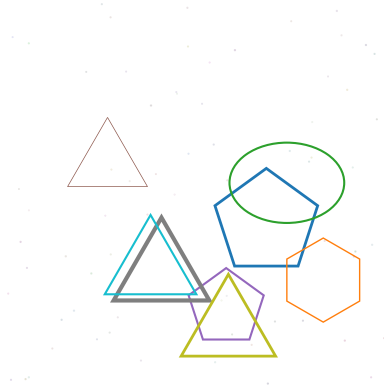[{"shape": "pentagon", "thickness": 2, "radius": 0.7, "center": [0.692, 0.422]}, {"shape": "hexagon", "thickness": 1, "radius": 0.55, "center": [0.84, 0.273]}, {"shape": "oval", "thickness": 1.5, "radius": 0.75, "center": [0.745, 0.525]}, {"shape": "pentagon", "thickness": 1.5, "radius": 0.51, "center": [0.587, 0.201]}, {"shape": "triangle", "thickness": 0.5, "radius": 0.6, "center": [0.279, 0.575]}, {"shape": "triangle", "thickness": 3, "radius": 0.72, "center": [0.419, 0.291]}, {"shape": "triangle", "thickness": 2, "radius": 0.71, "center": [0.593, 0.146]}, {"shape": "triangle", "thickness": 1.5, "radius": 0.69, "center": [0.391, 0.304]}]